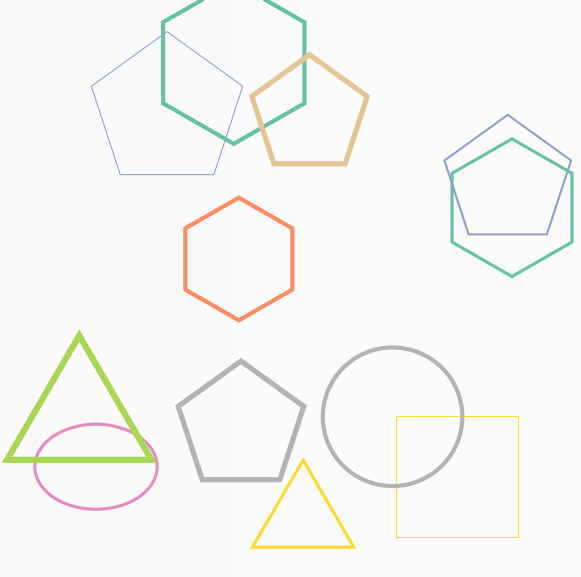[{"shape": "hexagon", "thickness": 1.5, "radius": 0.6, "center": [0.881, 0.64]}, {"shape": "hexagon", "thickness": 2, "radius": 0.7, "center": [0.402, 0.89]}, {"shape": "hexagon", "thickness": 2, "radius": 0.53, "center": [0.411, 0.551]}, {"shape": "pentagon", "thickness": 1, "radius": 0.57, "center": [0.874, 0.686]}, {"shape": "pentagon", "thickness": 0.5, "radius": 0.68, "center": [0.287, 0.807]}, {"shape": "oval", "thickness": 1.5, "radius": 0.53, "center": [0.165, 0.191]}, {"shape": "triangle", "thickness": 3, "radius": 0.72, "center": [0.136, 0.275]}, {"shape": "triangle", "thickness": 1.5, "radius": 0.5, "center": [0.522, 0.102]}, {"shape": "square", "thickness": 0.5, "radius": 0.53, "center": [0.786, 0.174]}, {"shape": "pentagon", "thickness": 2.5, "radius": 0.52, "center": [0.533, 0.8]}, {"shape": "circle", "thickness": 2, "radius": 0.6, "center": [0.675, 0.277]}, {"shape": "pentagon", "thickness": 2.5, "radius": 0.57, "center": [0.415, 0.26]}]